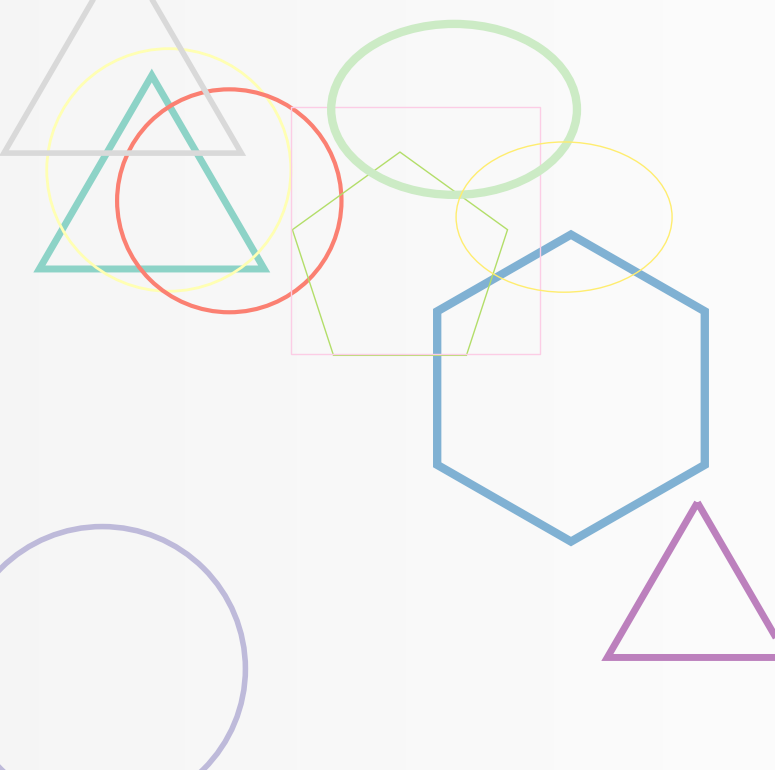[{"shape": "triangle", "thickness": 2.5, "radius": 0.84, "center": [0.196, 0.734]}, {"shape": "circle", "thickness": 1, "radius": 0.79, "center": [0.218, 0.779]}, {"shape": "circle", "thickness": 2, "radius": 0.92, "center": [0.132, 0.131]}, {"shape": "circle", "thickness": 1.5, "radius": 0.72, "center": [0.296, 0.739]}, {"shape": "hexagon", "thickness": 3, "radius": 1.0, "center": [0.737, 0.496]}, {"shape": "pentagon", "thickness": 0.5, "radius": 0.73, "center": [0.516, 0.657]}, {"shape": "square", "thickness": 0.5, "radius": 0.8, "center": [0.536, 0.701]}, {"shape": "triangle", "thickness": 2, "radius": 0.88, "center": [0.158, 0.89]}, {"shape": "triangle", "thickness": 2.5, "radius": 0.67, "center": [0.9, 0.213]}, {"shape": "oval", "thickness": 3, "radius": 0.79, "center": [0.586, 0.858]}, {"shape": "oval", "thickness": 0.5, "radius": 0.7, "center": [0.728, 0.718]}]